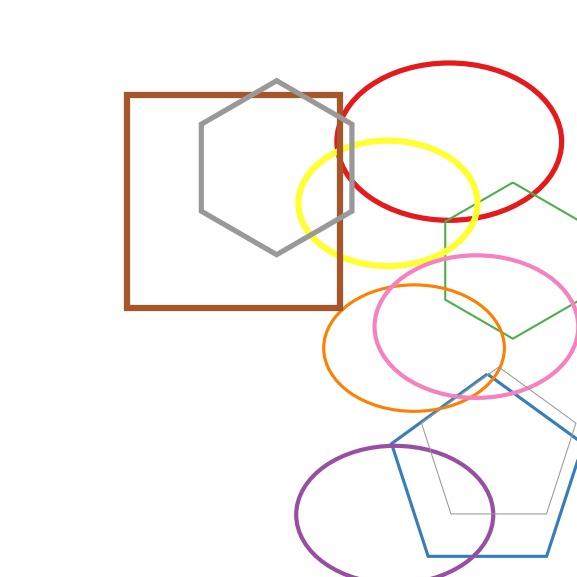[{"shape": "oval", "thickness": 2.5, "radius": 0.97, "center": [0.778, 0.754]}, {"shape": "pentagon", "thickness": 1.5, "radius": 0.87, "center": [0.844, 0.177]}, {"shape": "hexagon", "thickness": 1, "radius": 0.68, "center": [0.888, 0.548]}, {"shape": "oval", "thickness": 2, "radius": 0.85, "center": [0.684, 0.108]}, {"shape": "oval", "thickness": 1.5, "radius": 0.78, "center": [0.717, 0.396]}, {"shape": "oval", "thickness": 3, "radius": 0.78, "center": [0.672, 0.647]}, {"shape": "square", "thickness": 3, "radius": 0.92, "center": [0.405, 0.651]}, {"shape": "oval", "thickness": 2, "radius": 0.88, "center": [0.825, 0.434]}, {"shape": "hexagon", "thickness": 2.5, "radius": 0.75, "center": [0.479, 0.709]}, {"shape": "pentagon", "thickness": 0.5, "radius": 0.7, "center": [0.864, 0.223]}]